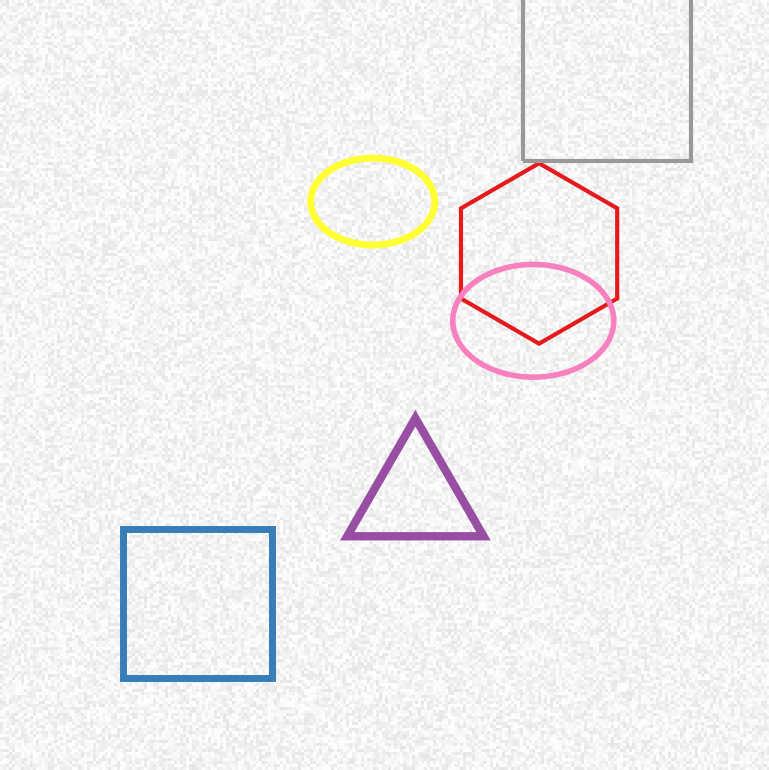[{"shape": "hexagon", "thickness": 1.5, "radius": 0.59, "center": [0.7, 0.671]}, {"shape": "square", "thickness": 2.5, "radius": 0.48, "center": [0.257, 0.217]}, {"shape": "triangle", "thickness": 3, "radius": 0.51, "center": [0.539, 0.355]}, {"shape": "oval", "thickness": 2.5, "radius": 0.4, "center": [0.484, 0.738]}, {"shape": "oval", "thickness": 2, "radius": 0.52, "center": [0.693, 0.583]}, {"shape": "square", "thickness": 1.5, "radius": 0.54, "center": [0.788, 0.899]}]